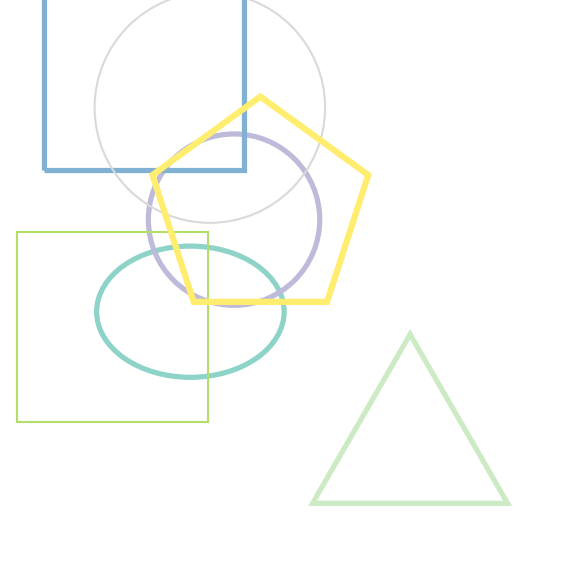[{"shape": "oval", "thickness": 2.5, "radius": 0.81, "center": [0.33, 0.459]}, {"shape": "circle", "thickness": 2.5, "radius": 0.74, "center": [0.405, 0.619]}, {"shape": "square", "thickness": 2.5, "radius": 0.87, "center": [0.25, 0.878]}, {"shape": "square", "thickness": 1, "radius": 0.83, "center": [0.194, 0.433]}, {"shape": "circle", "thickness": 1, "radius": 1.0, "center": [0.363, 0.813]}, {"shape": "triangle", "thickness": 2.5, "radius": 0.98, "center": [0.71, 0.225]}, {"shape": "pentagon", "thickness": 3, "radius": 0.98, "center": [0.451, 0.635]}]